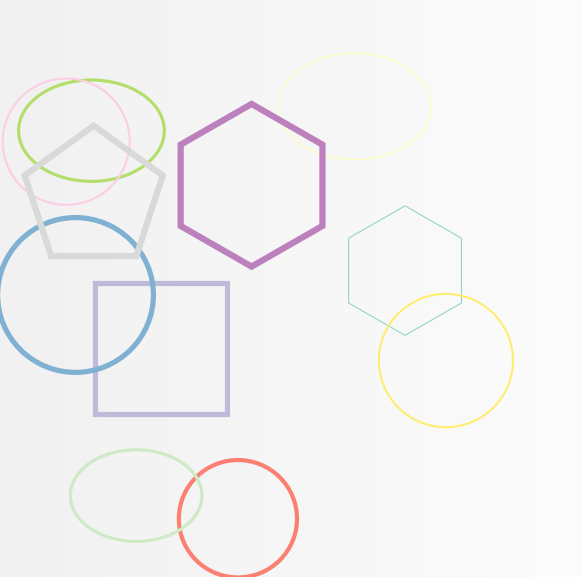[{"shape": "hexagon", "thickness": 0.5, "radius": 0.56, "center": [0.697, 0.531]}, {"shape": "oval", "thickness": 0.5, "radius": 0.66, "center": [0.61, 0.815]}, {"shape": "square", "thickness": 2.5, "radius": 0.57, "center": [0.278, 0.395]}, {"shape": "circle", "thickness": 2, "radius": 0.51, "center": [0.409, 0.101]}, {"shape": "circle", "thickness": 2.5, "radius": 0.67, "center": [0.13, 0.488]}, {"shape": "oval", "thickness": 1.5, "radius": 0.63, "center": [0.157, 0.773]}, {"shape": "circle", "thickness": 1, "radius": 0.55, "center": [0.114, 0.754]}, {"shape": "pentagon", "thickness": 3, "radius": 0.62, "center": [0.161, 0.657]}, {"shape": "hexagon", "thickness": 3, "radius": 0.7, "center": [0.433, 0.678]}, {"shape": "oval", "thickness": 1.5, "radius": 0.57, "center": [0.234, 0.141]}, {"shape": "circle", "thickness": 1, "radius": 0.58, "center": [0.767, 0.375]}]